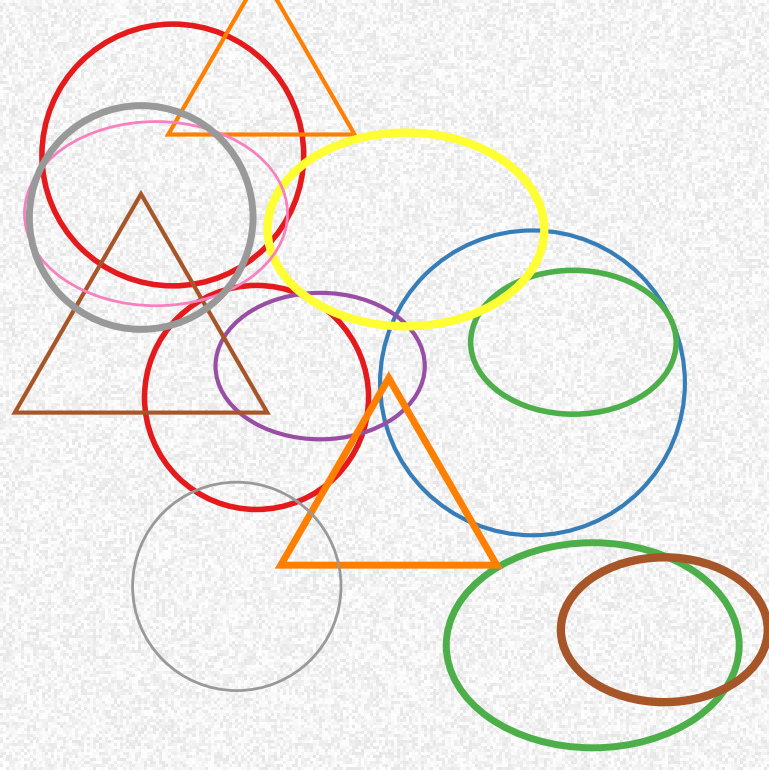[{"shape": "circle", "thickness": 2, "radius": 0.73, "center": [0.333, 0.484]}, {"shape": "circle", "thickness": 2, "radius": 0.85, "center": [0.224, 0.799]}, {"shape": "circle", "thickness": 1.5, "radius": 0.99, "center": [0.692, 0.503]}, {"shape": "oval", "thickness": 2, "radius": 0.67, "center": [0.745, 0.556]}, {"shape": "oval", "thickness": 2.5, "radius": 0.95, "center": [0.77, 0.162]}, {"shape": "oval", "thickness": 1.5, "radius": 0.68, "center": [0.416, 0.525]}, {"shape": "triangle", "thickness": 1.5, "radius": 0.7, "center": [0.339, 0.895]}, {"shape": "triangle", "thickness": 2.5, "radius": 0.81, "center": [0.505, 0.347]}, {"shape": "oval", "thickness": 3, "radius": 0.9, "center": [0.527, 0.702]}, {"shape": "triangle", "thickness": 1.5, "radius": 0.95, "center": [0.183, 0.559]}, {"shape": "oval", "thickness": 3, "radius": 0.67, "center": [0.863, 0.182]}, {"shape": "oval", "thickness": 1, "radius": 0.85, "center": [0.203, 0.723]}, {"shape": "circle", "thickness": 2.5, "radius": 0.73, "center": [0.183, 0.718]}, {"shape": "circle", "thickness": 1, "radius": 0.68, "center": [0.308, 0.238]}]